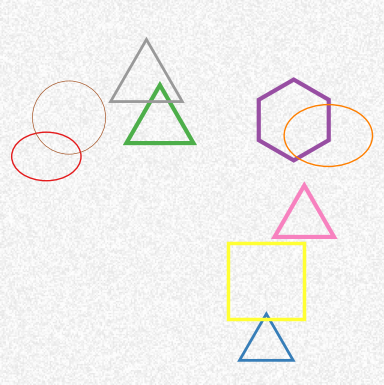[{"shape": "oval", "thickness": 1, "radius": 0.45, "center": [0.12, 0.594]}, {"shape": "triangle", "thickness": 2, "radius": 0.4, "center": [0.692, 0.104]}, {"shape": "triangle", "thickness": 3, "radius": 0.5, "center": [0.415, 0.679]}, {"shape": "hexagon", "thickness": 3, "radius": 0.52, "center": [0.763, 0.688]}, {"shape": "oval", "thickness": 1, "radius": 0.57, "center": [0.853, 0.648]}, {"shape": "square", "thickness": 2.5, "radius": 0.5, "center": [0.692, 0.27]}, {"shape": "circle", "thickness": 0.5, "radius": 0.48, "center": [0.179, 0.695]}, {"shape": "triangle", "thickness": 3, "radius": 0.45, "center": [0.79, 0.429]}, {"shape": "triangle", "thickness": 2, "radius": 0.54, "center": [0.38, 0.79]}]